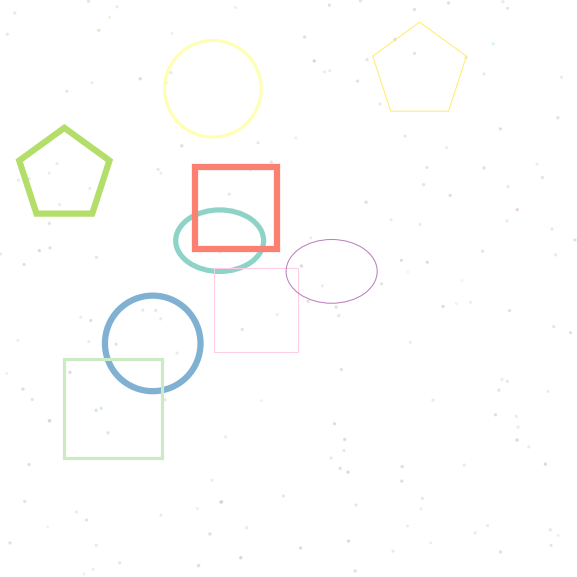[{"shape": "oval", "thickness": 2.5, "radius": 0.38, "center": [0.38, 0.582]}, {"shape": "circle", "thickness": 1.5, "radius": 0.42, "center": [0.369, 0.845]}, {"shape": "square", "thickness": 3, "radius": 0.36, "center": [0.409, 0.639]}, {"shape": "circle", "thickness": 3, "radius": 0.41, "center": [0.264, 0.405]}, {"shape": "pentagon", "thickness": 3, "radius": 0.41, "center": [0.111, 0.696]}, {"shape": "square", "thickness": 0.5, "radius": 0.36, "center": [0.443, 0.462]}, {"shape": "oval", "thickness": 0.5, "radius": 0.39, "center": [0.574, 0.529]}, {"shape": "square", "thickness": 1.5, "radius": 0.43, "center": [0.196, 0.292]}, {"shape": "pentagon", "thickness": 0.5, "radius": 0.43, "center": [0.727, 0.876]}]